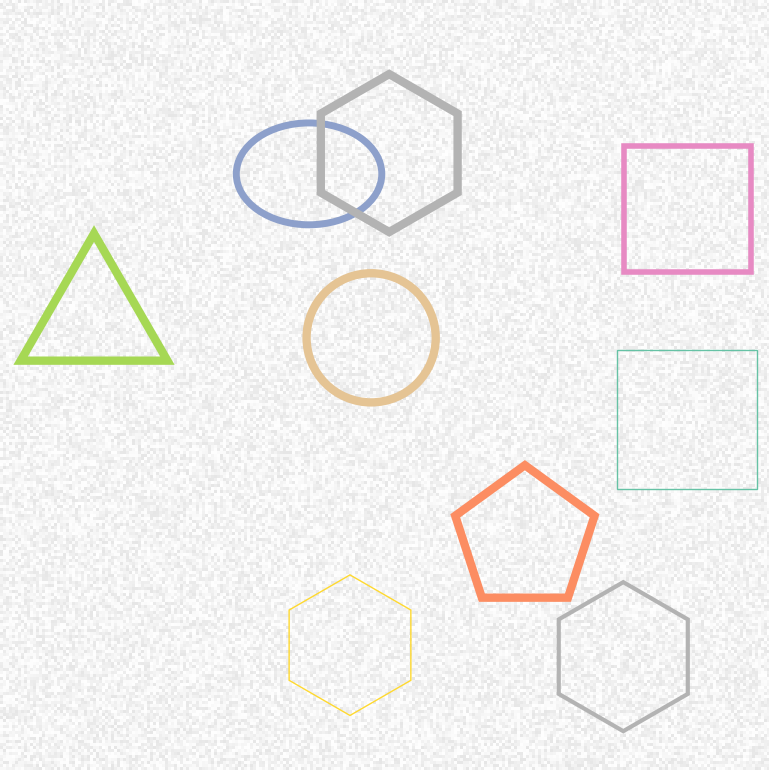[{"shape": "square", "thickness": 0.5, "radius": 0.45, "center": [0.892, 0.455]}, {"shape": "pentagon", "thickness": 3, "radius": 0.48, "center": [0.682, 0.301]}, {"shape": "oval", "thickness": 2.5, "radius": 0.47, "center": [0.401, 0.774]}, {"shape": "square", "thickness": 2, "radius": 0.41, "center": [0.893, 0.729]}, {"shape": "triangle", "thickness": 3, "radius": 0.55, "center": [0.122, 0.587]}, {"shape": "hexagon", "thickness": 0.5, "radius": 0.46, "center": [0.455, 0.162]}, {"shape": "circle", "thickness": 3, "radius": 0.42, "center": [0.482, 0.561]}, {"shape": "hexagon", "thickness": 1.5, "radius": 0.48, "center": [0.809, 0.147]}, {"shape": "hexagon", "thickness": 3, "radius": 0.51, "center": [0.505, 0.801]}]